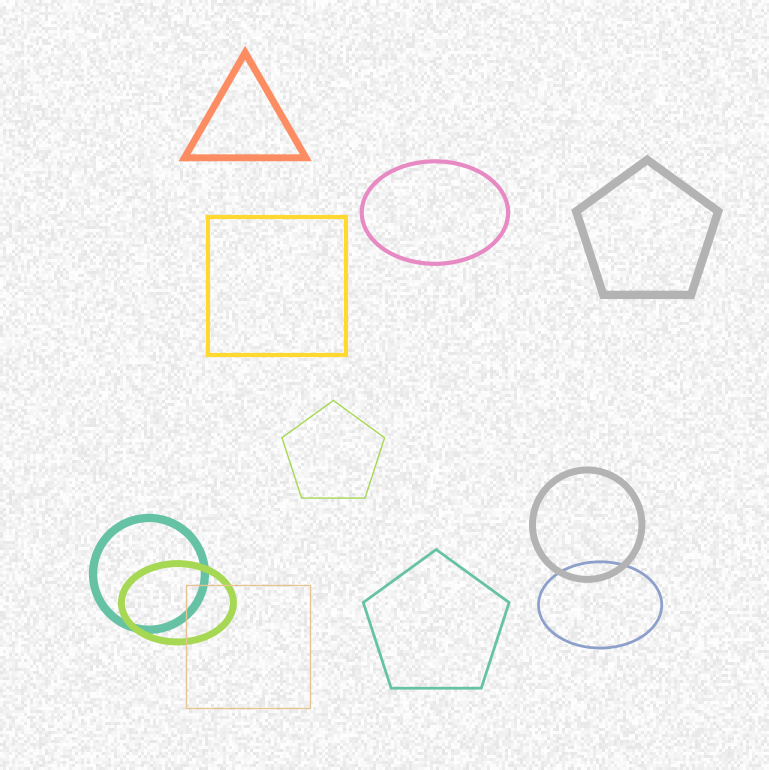[{"shape": "pentagon", "thickness": 1, "radius": 0.5, "center": [0.566, 0.187]}, {"shape": "circle", "thickness": 3, "radius": 0.36, "center": [0.193, 0.255]}, {"shape": "triangle", "thickness": 2.5, "radius": 0.46, "center": [0.318, 0.841]}, {"shape": "oval", "thickness": 1, "radius": 0.4, "center": [0.779, 0.214]}, {"shape": "oval", "thickness": 1.5, "radius": 0.48, "center": [0.565, 0.724]}, {"shape": "pentagon", "thickness": 0.5, "radius": 0.35, "center": [0.433, 0.41]}, {"shape": "oval", "thickness": 2.5, "radius": 0.36, "center": [0.23, 0.217]}, {"shape": "square", "thickness": 1.5, "radius": 0.45, "center": [0.36, 0.628]}, {"shape": "square", "thickness": 0.5, "radius": 0.4, "center": [0.322, 0.16]}, {"shape": "pentagon", "thickness": 3, "radius": 0.48, "center": [0.841, 0.696]}, {"shape": "circle", "thickness": 2.5, "radius": 0.36, "center": [0.763, 0.319]}]